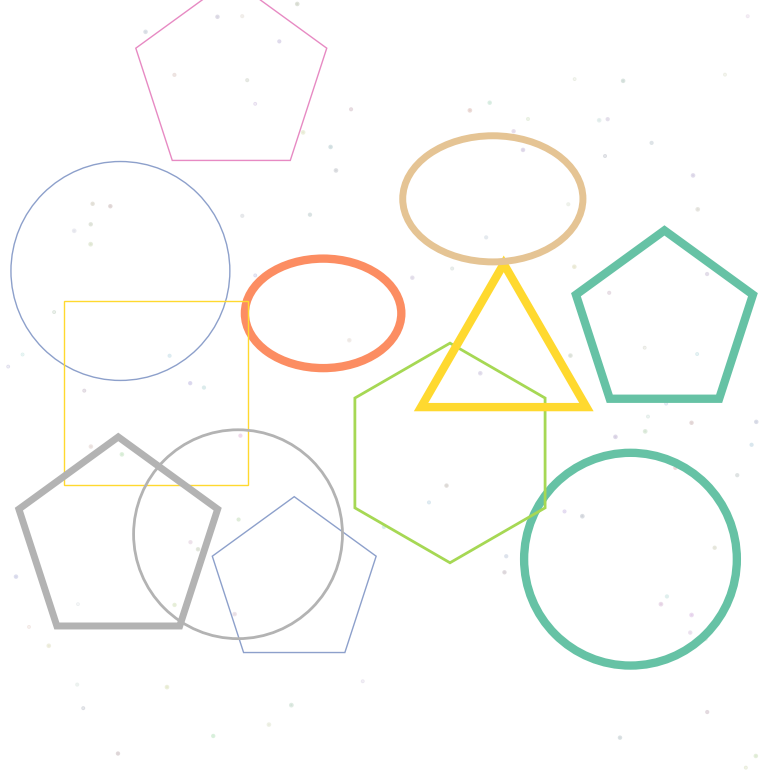[{"shape": "pentagon", "thickness": 3, "radius": 0.6, "center": [0.863, 0.58]}, {"shape": "circle", "thickness": 3, "radius": 0.69, "center": [0.819, 0.274]}, {"shape": "oval", "thickness": 3, "radius": 0.51, "center": [0.42, 0.593]}, {"shape": "circle", "thickness": 0.5, "radius": 0.71, "center": [0.156, 0.648]}, {"shape": "pentagon", "thickness": 0.5, "radius": 0.56, "center": [0.382, 0.243]}, {"shape": "pentagon", "thickness": 0.5, "radius": 0.65, "center": [0.3, 0.897]}, {"shape": "hexagon", "thickness": 1, "radius": 0.71, "center": [0.584, 0.412]}, {"shape": "triangle", "thickness": 3, "radius": 0.62, "center": [0.654, 0.533]}, {"shape": "square", "thickness": 0.5, "radius": 0.6, "center": [0.203, 0.49]}, {"shape": "oval", "thickness": 2.5, "radius": 0.59, "center": [0.64, 0.742]}, {"shape": "circle", "thickness": 1, "radius": 0.68, "center": [0.309, 0.306]}, {"shape": "pentagon", "thickness": 2.5, "radius": 0.68, "center": [0.154, 0.297]}]